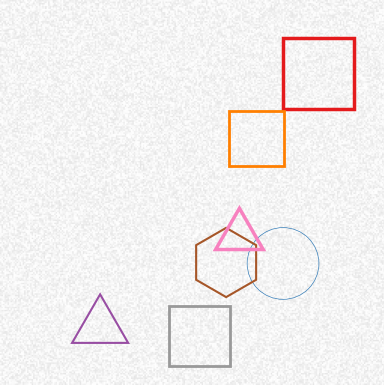[{"shape": "square", "thickness": 2.5, "radius": 0.46, "center": [0.828, 0.809]}, {"shape": "circle", "thickness": 0.5, "radius": 0.47, "center": [0.735, 0.316]}, {"shape": "triangle", "thickness": 1.5, "radius": 0.42, "center": [0.26, 0.151]}, {"shape": "square", "thickness": 2, "radius": 0.35, "center": [0.666, 0.64]}, {"shape": "hexagon", "thickness": 1.5, "radius": 0.45, "center": [0.587, 0.318]}, {"shape": "triangle", "thickness": 2.5, "radius": 0.36, "center": [0.622, 0.388]}, {"shape": "square", "thickness": 2, "radius": 0.39, "center": [0.519, 0.128]}]